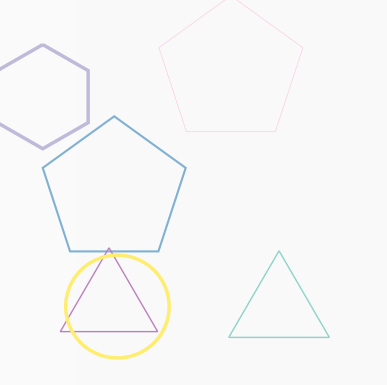[{"shape": "triangle", "thickness": 1, "radius": 0.75, "center": [0.72, 0.199]}, {"shape": "hexagon", "thickness": 2.5, "radius": 0.68, "center": [0.11, 0.749]}, {"shape": "pentagon", "thickness": 1.5, "radius": 0.97, "center": [0.295, 0.504]}, {"shape": "pentagon", "thickness": 0.5, "radius": 0.98, "center": [0.596, 0.816]}, {"shape": "triangle", "thickness": 1, "radius": 0.73, "center": [0.281, 0.211]}, {"shape": "circle", "thickness": 2.5, "radius": 0.67, "center": [0.303, 0.204]}]